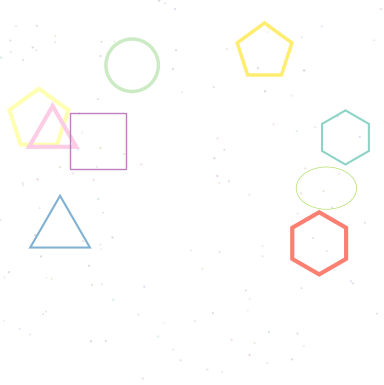[{"shape": "hexagon", "thickness": 1.5, "radius": 0.35, "center": [0.897, 0.643]}, {"shape": "pentagon", "thickness": 3, "radius": 0.4, "center": [0.101, 0.689]}, {"shape": "hexagon", "thickness": 3, "radius": 0.4, "center": [0.829, 0.368]}, {"shape": "triangle", "thickness": 1.5, "radius": 0.45, "center": [0.156, 0.402]}, {"shape": "oval", "thickness": 0.5, "radius": 0.39, "center": [0.848, 0.511]}, {"shape": "triangle", "thickness": 3, "radius": 0.35, "center": [0.137, 0.654]}, {"shape": "square", "thickness": 1, "radius": 0.37, "center": [0.255, 0.634]}, {"shape": "circle", "thickness": 2.5, "radius": 0.34, "center": [0.343, 0.83]}, {"shape": "pentagon", "thickness": 2.5, "radius": 0.37, "center": [0.687, 0.866]}]